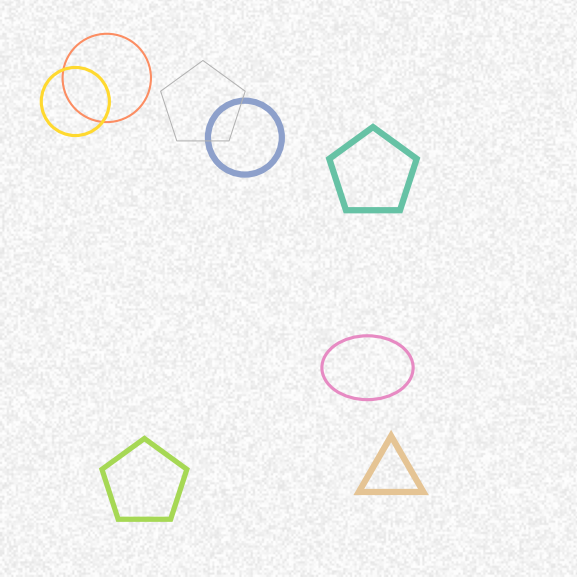[{"shape": "pentagon", "thickness": 3, "radius": 0.4, "center": [0.646, 0.7]}, {"shape": "circle", "thickness": 1, "radius": 0.38, "center": [0.185, 0.864]}, {"shape": "circle", "thickness": 3, "radius": 0.32, "center": [0.424, 0.761]}, {"shape": "oval", "thickness": 1.5, "radius": 0.4, "center": [0.636, 0.362]}, {"shape": "pentagon", "thickness": 2.5, "radius": 0.39, "center": [0.25, 0.163]}, {"shape": "circle", "thickness": 1.5, "radius": 0.29, "center": [0.13, 0.823]}, {"shape": "triangle", "thickness": 3, "radius": 0.32, "center": [0.677, 0.18]}, {"shape": "pentagon", "thickness": 0.5, "radius": 0.38, "center": [0.351, 0.817]}]